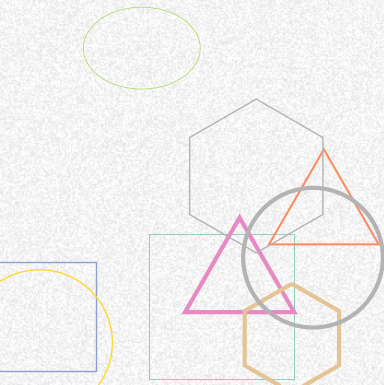[{"shape": "square", "thickness": 0.5, "radius": 0.94, "center": [0.575, 0.204]}, {"shape": "triangle", "thickness": 1.5, "radius": 0.82, "center": [0.841, 0.448]}, {"shape": "square", "thickness": 1, "radius": 0.71, "center": [0.109, 0.178]}, {"shape": "triangle", "thickness": 3, "radius": 0.82, "center": [0.622, 0.271]}, {"shape": "oval", "thickness": 0.5, "radius": 0.76, "center": [0.368, 0.875]}, {"shape": "circle", "thickness": 1, "radius": 0.95, "center": [0.103, 0.11]}, {"shape": "hexagon", "thickness": 3, "radius": 0.71, "center": [0.758, 0.122]}, {"shape": "hexagon", "thickness": 1, "radius": 1.0, "center": [0.666, 0.543]}, {"shape": "circle", "thickness": 3, "radius": 0.91, "center": [0.813, 0.331]}]